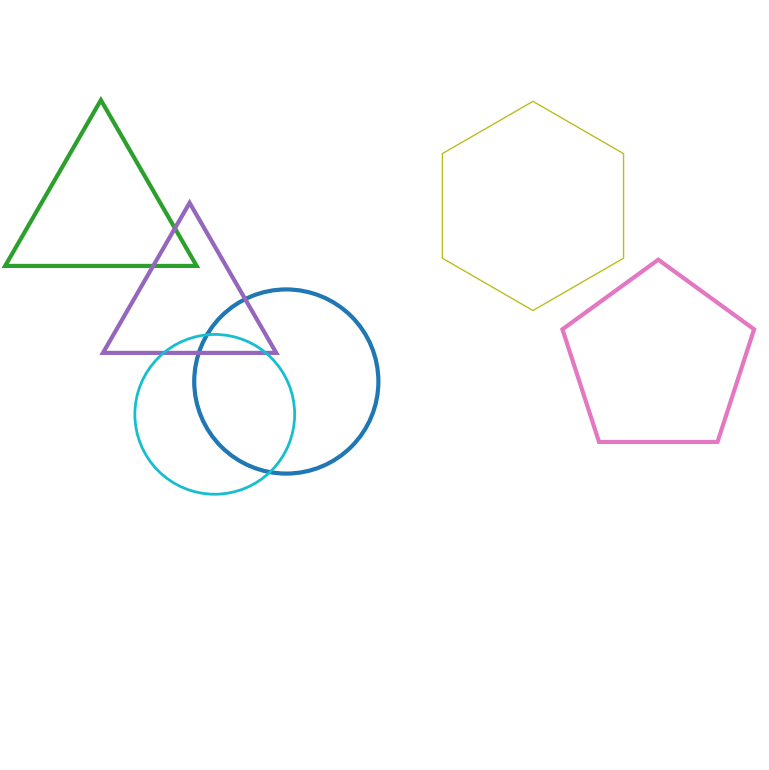[{"shape": "circle", "thickness": 1.5, "radius": 0.6, "center": [0.372, 0.505]}, {"shape": "triangle", "thickness": 1.5, "radius": 0.72, "center": [0.131, 0.726]}, {"shape": "triangle", "thickness": 1.5, "radius": 0.65, "center": [0.246, 0.607]}, {"shape": "pentagon", "thickness": 1.5, "radius": 0.65, "center": [0.855, 0.532]}, {"shape": "hexagon", "thickness": 0.5, "radius": 0.68, "center": [0.692, 0.733]}, {"shape": "circle", "thickness": 1, "radius": 0.52, "center": [0.279, 0.462]}]